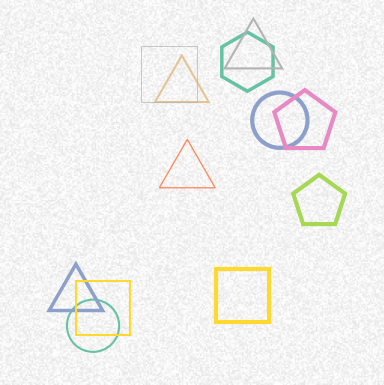[{"shape": "hexagon", "thickness": 2.5, "radius": 0.38, "center": [0.643, 0.84]}, {"shape": "circle", "thickness": 1.5, "radius": 0.34, "center": [0.242, 0.154]}, {"shape": "triangle", "thickness": 1, "radius": 0.42, "center": [0.486, 0.554]}, {"shape": "circle", "thickness": 3, "radius": 0.36, "center": [0.727, 0.688]}, {"shape": "triangle", "thickness": 2.5, "radius": 0.4, "center": [0.197, 0.234]}, {"shape": "pentagon", "thickness": 3, "radius": 0.42, "center": [0.792, 0.683]}, {"shape": "pentagon", "thickness": 3, "radius": 0.35, "center": [0.829, 0.475]}, {"shape": "square", "thickness": 3, "radius": 0.34, "center": [0.631, 0.232]}, {"shape": "square", "thickness": 1.5, "radius": 0.35, "center": [0.268, 0.199]}, {"shape": "triangle", "thickness": 1.5, "radius": 0.4, "center": [0.472, 0.775]}, {"shape": "triangle", "thickness": 1.5, "radius": 0.43, "center": [0.658, 0.865]}, {"shape": "square", "thickness": 0.5, "radius": 0.36, "center": [0.44, 0.808]}]